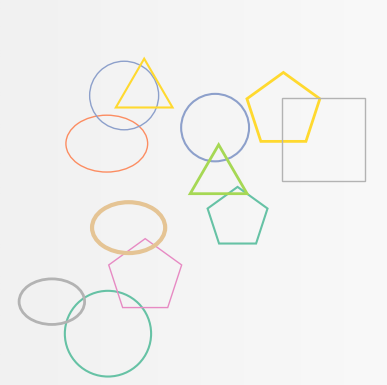[{"shape": "circle", "thickness": 1.5, "radius": 0.56, "center": [0.279, 0.133]}, {"shape": "pentagon", "thickness": 1.5, "radius": 0.41, "center": [0.613, 0.433]}, {"shape": "oval", "thickness": 1, "radius": 0.53, "center": [0.276, 0.627]}, {"shape": "circle", "thickness": 1, "radius": 0.45, "center": [0.32, 0.752]}, {"shape": "circle", "thickness": 1.5, "radius": 0.44, "center": [0.555, 0.669]}, {"shape": "pentagon", "thickness": 1, "radius": 0.49, "center": [0.375, 0.281]}, {"shape": "triangle", "thickness": 2, "radius": 0.42, "center": [0.564, 0.539]}, {"shape": "pentagon", "thickness": 2, "radius": 0.49, "center": [0.731, 0.713]}, {"shape": "triangle", "thickness": 1.5, "radius": 0.42, "center": [0.372, 0.763]}, {"shape": "oval", "thickness": 3, "radius": 0.47, "center": [0.332, 0.409]}, {"shape": "oval", "thickness": 2, "radius": 0.42, "center": [0.134, 0.216]}, {"shape": "square", "thickness": 1, "radius": 0.54, "center": [0.835, 0.638]}]